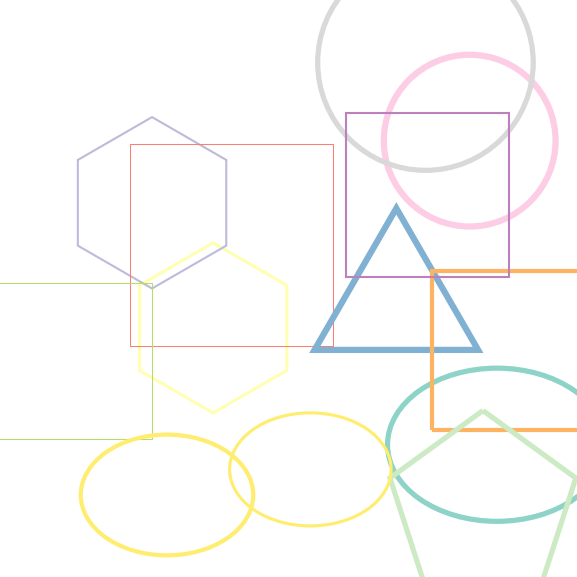[{"shape": "oval", "thickness": 2.5, "radius": 0.95, "center": [0.861, 0.229]}, {"shape": "hexagon", "thickness": 1.5, "radius": 0.74, "center": [0.369, 0.431]}, {"shape": "hexagon", "thickness": 1, "radius": 0.74, "center": [0.263, 0.648]}, {"shape": "square", "thickness": 0.5, "radius": 0.88, "center": [0.401, 0.575]}, {"shape": "triangle", "thickness": 3, "radius": 0.82, "center": [0.686, 0.475]}, {"shape": "square", "thickness": 2, "radius": 0.69, "center": [0.885, 0.392]}, {"shape": "square", "thickness": 0.5, "radius": 0.68, "center": [0.128, 0.374]}, {"shape": "circle", "thickness": 3, "radius": 0.74, "center": [0.813, 0.756]}, {"shape": "circle", "thickness": 2.5, "radius": 0.93, "center": [0.737, 0.891]}, {"shape": "square", "thickness": 1, "radius": 0.71, "center": [0.74, 0.661]}, {"shape": "pentagon", "thickness": 2.5, "radius": 0.85, "center": [0.836, 0.119]}, {"shape": "oval", "thickness": 2, "radius": 0.75, "center": [0.289, 0.142]}, {"shape": "oval", "thickness": 1.5, "radius": 0.7, "center": [0.537, 0.186]}]